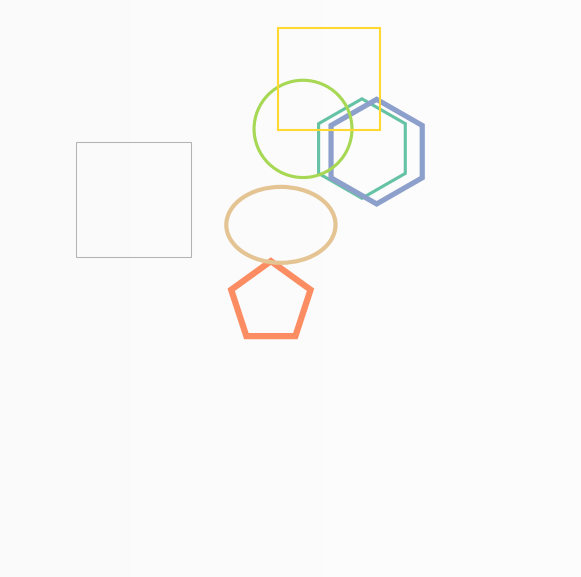[{"shape": "hexagon", "thickness": 1.5, "radius": 0.43, "center": [0.623, 0.742]}, {"shape": "pentagon", "thickness": 3, "radius": 0.36, "center": [0.466, 0.475]}, {"shape": "hexagon", "thickness": 2.5, "radius": 0.45, "center": [0.648, 0.737]}, {"shape": "circle", "thickness": 1.5, "radius": 0.42, "center": [0.521, 0.776]}, {"shape": "square", "thickness": 1, "radius": 0.44, "center": [0.566, 0.862]}, {"shape": "oval", "thickness": 2, "radius": 0.47, "center": [0.483, 0.61]}, {"shape": "square", "thickness": 0.5, "radius": 0.5, "center": [0.23, 0.653]}]